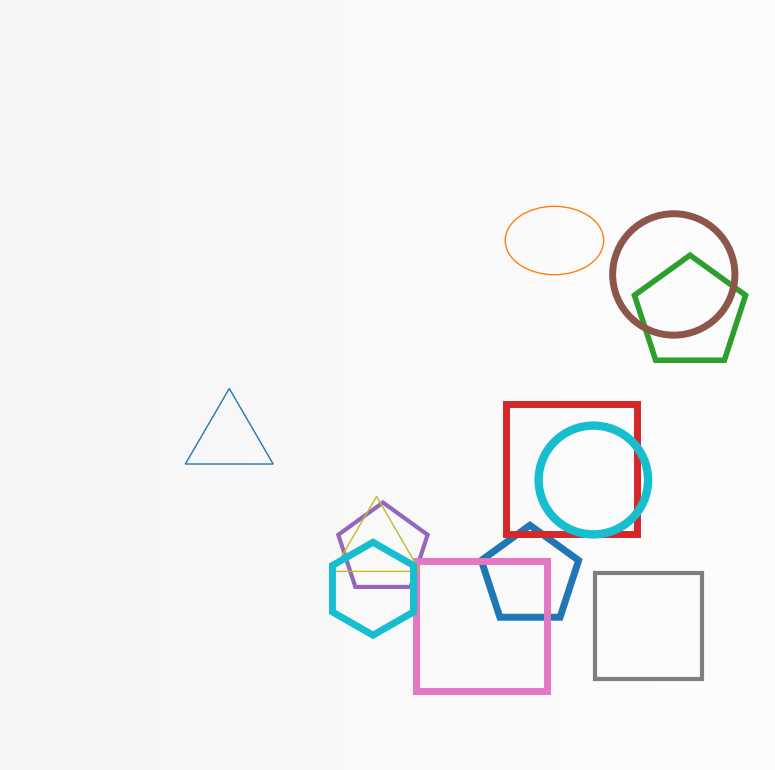[{"shape": "pentagon", "thickness": 2.5, "radius": 0.33, "center": [0.684, 0.252]}, {"shape": "triangle", "thickness": 0.5, "radius": 0.33, "center": [0.296, 0.43]}, {"shape": "oval", "thickness": 0.5, "radius": 0.32, "center": [0.715, 0.688]}, {"shape": "pentagon", "thickness": 2, "radius": 0.38, "center": [0.89, 0.593]}, {"shape": "square", "thickness": 2.5, "radius": 0.42, "center": [0.738, 0.391]}, {"shape": "pentagon", "thickness": 1.5, "radius": 0.3, "center": [0.494, 0.287]}, {"shape": "circle", "thickness": 2.5, "radius": 0.39, "center": [0.869, 0.644]}, {"shape": "square", "thickness": 2.5, "radius": 0.42, "center": [0.621, 0.187]}, {"shape": "square", "thickness": 1.5, "radius": 0.35, "center": [0.837, 0.187]}, {"shape": "triangle", "thickness": 0.5, "radius": 0.32, "center": [0.486, 0.29]}, {"shape": "hexagon", "thickness": 2.5, "radius": 0.3, "center": [0.481, 0.235]}, {"shape": "circle", "thickness": 3, "radius": 0.35, "center": [0.766, 0.377]}]